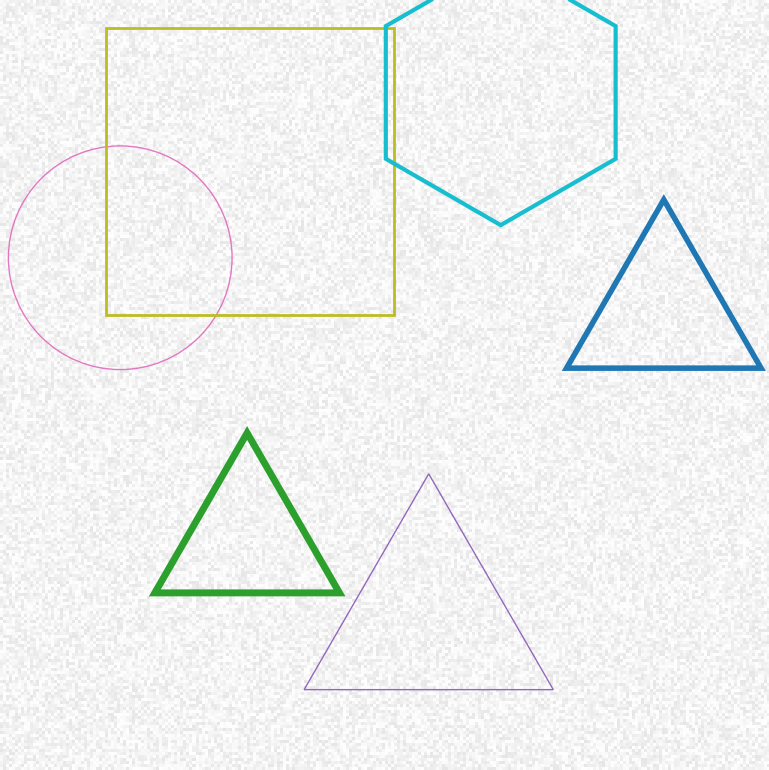[{"shape": "triangle", "thickness": 2, "radius": 0.73, "center": [0.862, 0.595]}, {"shape": "triangle", "thickness": 2.5, "radius": 0.69, "center": [0.321, 0.299]}, {"shape": "triangle", "thickness": 0.5, "radius": 0.93, "center": [0.557, 0.198]}, {"shape": "circle", "thickness": 0.5, "radius": 0.73, "center": [0.156, 0.665]}, {"shape": "square", "thickness": 1, "radius": 0.93, "center": [0.324, 0.777]}, {"shape": "hexagon", "thickness": 1.5, "radius": 0.86, "center": [0.65, 0.88]}]